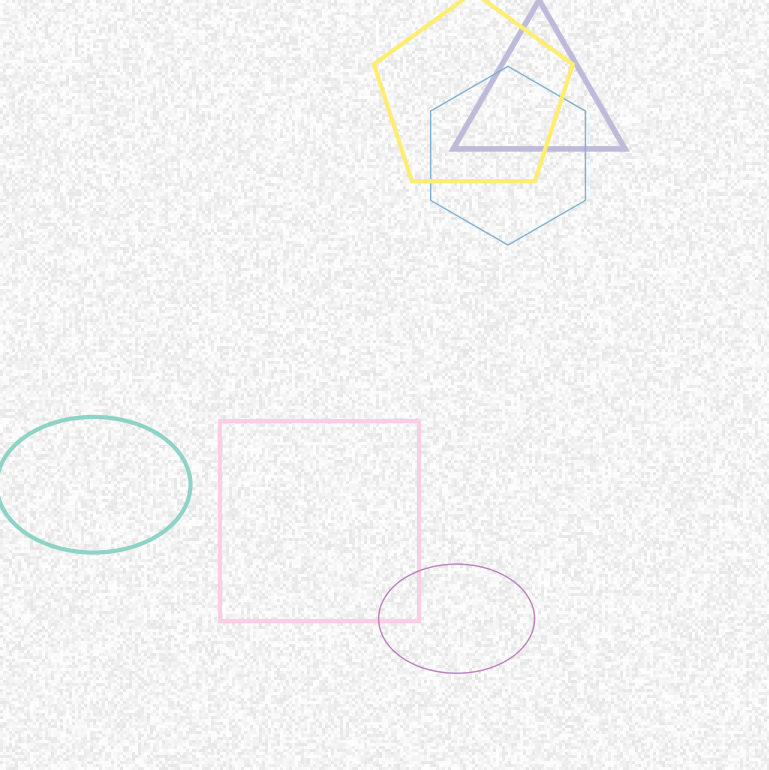[{"shape": "oval", "thickness": 1.5, "radius": 0.63, "center": [0.122, 0.37]}, {"shape": "triangle", "thickness": 2, "radius": 0.64, "center": [0.7, 0.871]}, {"shape": "hexagon", "thickness": 0.5, "radius": 0.58, "center": [0.66, 0.798]}, {"shape": "square", "thickness": 1.5, "radius": 0.65, "center": [0.415, 0.323]}, {"shape": "oval", "thickness": 0.5, "radius": 0.51, "center": [0.593, 0.197]}, {"shape": "pentagon", "thickness": 1.5, "radius": 0.68, "center": [0.615, 0.874]}]